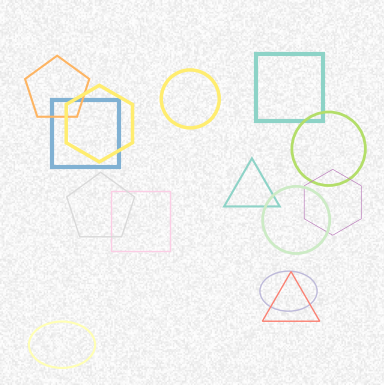[{"shape": "triangle", "thickness": 1.5, "radius": 0.42, "center": [0.654, 0.505]}, {"shape": "square", "thickness": 3, "radius": 0.44, "center": [0.752, 0.773]}, {"shape": "oval", "thickness": 1.5, "radius": 0.43, "center": [0.161, 0.105]}, {"shape": "oval", "thickness": 1, "radius": 0.37, "center": [0.749, 0.244]}, {"shape": "triangle", "thickness": 1, "radius": 0.43, "center": [0.756, 0.209]}, {"shape": "square", "thickness": 3, "radius": 0.44, "center": [0.222, 0.653]}, {"shape": "pentagon", "thickness": 1.5, "radius": 0.44, "center": [0.149, 0.768]}, {"shape": "circle", "thickness": 2, "radius": 0.48, "center": [0.854, 0.614]}, {"shape": "square", "thickness": 1, "radius": 0.39, "center": [0.365, 0.427]}, {"shape": "pentagon", "thickness": 1, "radius": 0.46, "center": [0.261, 0.46]}, {"shape": "hexagon", "thickness": 0.5, "radius": 0.43, "center": [0.864, 0.475]}, {"shape": "circle", "thickness": 2, "radius": 0.44, "center": [0.769, 0.429]}, {"shape": "hexagon", "thickness": 2.5, "radius": 0.5, "center": [0.258, 0.679]}, {"shape": "circle", "thickness": 2.5, "radius": 0.38, "center": [0.494, 0.743]}]